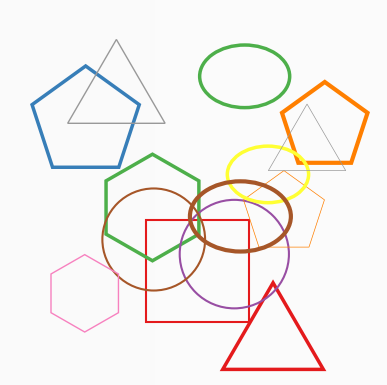[{"shape": "triangle", "thickness": 2.5, "radius": 0.75, "center": [0.705, 0.116]}, {"shape": "square", "thickness": 1.5, "radius": 0.66, "center": [0.509, 0.296]}, {"shape": "pentagon", "thickness": 2.5, "radius": 0.73, "center": [0.221, 0.683]}, {"shape": "hexagon", "thickness": 2.5, "radius": 0.69, "center": [0.393, 0.461]}, {"shape": "oval", "thickness": 2.5, "radius": 0.58, "center": [0.631, 0.802]}, {"shape": "circle", "thickness": 1.5, "radius": 0.7, "center": [0.605, 0.34]}, {"shape": "pentagon", "thickness": 0.5, "radius": 0.55, "center": [0.733, 0.447]}, {"shape": "pentagon", "thickness": 3, "radius": 0.58, "center": [0.838, 0.671]}, {"shape": "oval", "thickness": 2.5, "radius": 0.52, "center": [0.692, 0.547]}, {"shape": "oval", "thickness": 3, "radius": 0.65, "center": [0.62, 0.438]}, {"shape": "circle", "thickness": 1.5, "radius": 0.66, "center": [0.397, 0.378]}, {"shape": "hexagon", "thickness": 1, "radius": 0.5, "center": [0.219, 0.238]}, {"shape": "triangle", "thickness": 1, "radius": 0.73, "center": [0.3, 0.752]}, {"shape": "triangle", "thickness": 0.5, "radius": 0.58, "center": [0.792, 0.614]}]